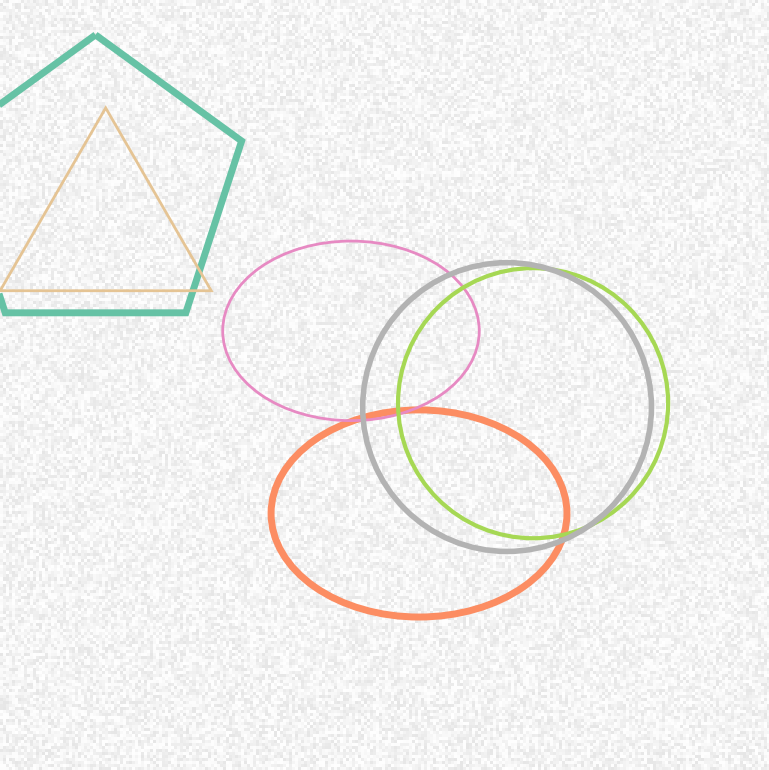[{"shape": "pentagon", "thickness": 2.5, "radius": 1.0, "center": [0.124, 0.755]}, {"shape": "oval", "thickness": 2.5, "radius": 0.96, "center": [0.544, 0.333]}, {"shape": "oval", "thickness": 1, "radius": 0.83, "center": [0.456, 0.57]}, {"shape": "circle", "thickness": 1.5, "radius": 0.88, "center": [0.692, 0.476]}, {"shape": "triangle", "thickness": 1, "radius": 0.79, "center": [0.137, 0.702]}, {"shape": "circle", "thickness": 2, "radius": 0.94, "center": [0.659, 0.471]}]